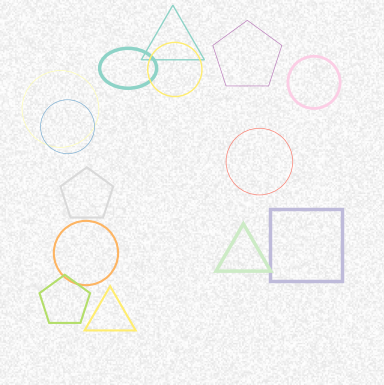[{"shape": "oval", "thickness": 2.5, "radius": 0.37, "center": [0.333, 0.823]}, {"shape": "triangle", "thickness": 1, "radius": 0.47, "center": [0.449, 0.892]}, {"shape": "circle", "thickness": 0.5, "radius": 0.5, "center": [0.157, 0.717]}, {"shape": "square", "thickness": 2.5, "radius": 0.47, "center": [0.796, 0.365]}, {"shape": "circle", "thickness": 0.5, "radius": 0.43, "center": [0.674, 0.58]}, {"shape": "circle", "thickness": 0.5, "radius": 0.35, "center": [0.175, 0.671]}, {"shape": "circle", "thickness": 1.5, "radius": 0.42, "center": [0.223, 0.343]}, {"shape": "pentagon", "thickness": 1.5, "radius": 0.35, "center": [0.168, 0.217]}, {"shape": "circle", "thickness": 2, "radius": 0.34, "center": [0.816, 0.786]}, {"shape": "pentagon", "thickness": 1.5, "radius": 0.36, "center": [0.225, 0.493]}, {"shape": "pentagon", "thickness": 0.5, "radius": 0.47, "center": [0.642, 0.853]}, {"shape": "triangle", "thickness": 2.5, "radius": 0.41, "center": [0.632, 0.337]}, {"shape": "circle", "thickness": 1, "radius": 0.35, "center": [0.454, 0.82]}, {"shape": "triangle", "thickness": 1.5, "radius": 0.38, "center": [0.286, 0.18]}]